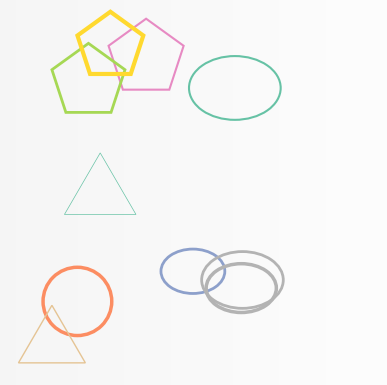[{"shape": "triangle", "thickness": 0.5, "radius": 0.53, "center": [0.259, 0.496]}, {"shape": "oval", "thickness": 1.5, "radius": 0.59, "center": [0.606, 0.772]}, {"shape": "circle", "thickness": 2.5, "radius": 0.44, "center": [0.2, 0.217]}, {"shape": "oval", "thickness": 2, "radius": 0.41, "center": [0.498, 0.295]}, {"shape": "pentagon", "thickness": 1.5, "radius": 0.51, "center": [0.377, 0.85]}, {"shape": "pentagon", "thickness": 2, "radius": 0.5, "center": [0.228, 0.788]}, {"shape": "pentagon", "thickness": 3, "radius": 0.45, "center": [0.285, 0.88]}, {"shape": "triangle", "thickness": 1, "radius": 0.5, "center": [0.134, 0.107]}, {"shape": "oval", "thickness": 2, "radius": 0.53, "center": [0.626, 0.273]}, {"shape": "oval", "thickness": 2.5, "radius": 0.45, "center": [0.623, 0.252]}]